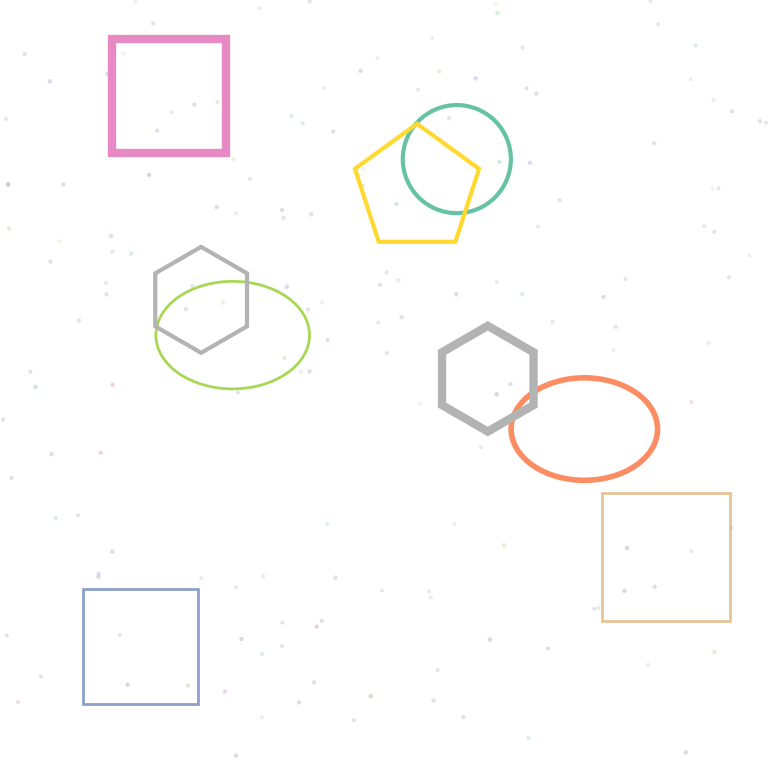[{"shape": "circle", "thickness": 1.5, "radius": 0.35, "center": [0.593, 0.793]}, {"shape": "oval", "thickness": 2, "radius": 0.48, "center": [0.759, 0.443]}, {"shape": "square", "thickness": 1, "radius": 0.37, "center": [0.182, 0.161]}, {"shape": "square", "thickness": 3, "radius": 0.37, "center": [0.219, 0.876]}, {"shape": "oval", "thickness": 1, "radius": 0.5, "center": [0.302, 0.565]}, {"shape": "pentagon", "thickness": 1.5, "radius": 0.42, "center": [0.542, 0.755]}, {"shape": "square", "thickness": 1, "radius": 0.42, "center": [0.865, 0.277]}, {"shape": "hexagon", "thickness": 3, "radius": 0.34, "center": [0.634, 0.508]}, {"shape": "hexagon", "thickness": 1.5, "radius": 0.34, "center": [0.261, 0.611]}]